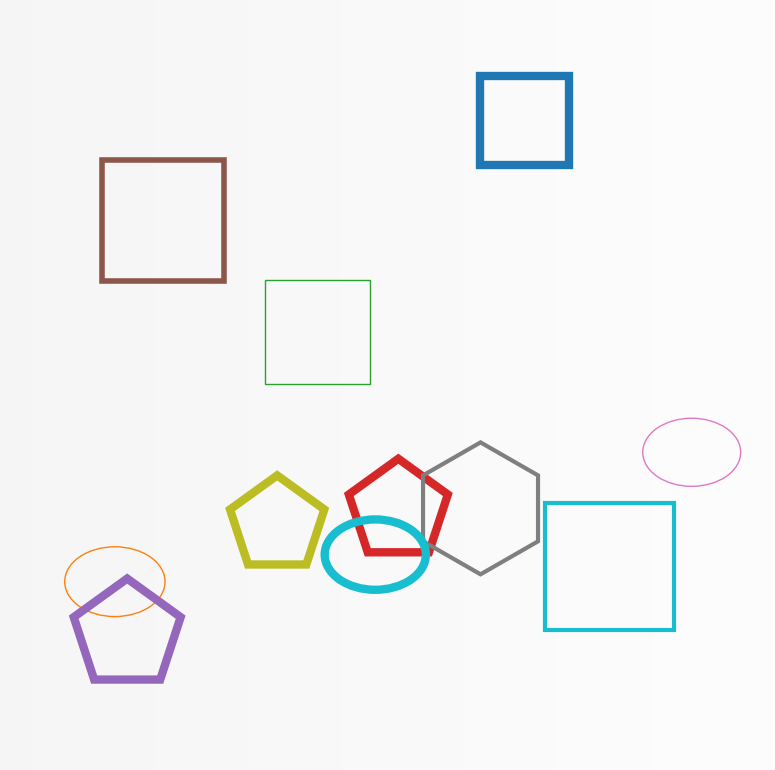[{"shape": "square", "thickness": 3, "radius": 0.29, "center": [0.677, 0.843]}, {"shape": "oval", "thickness": 0.5, "radius": 0.32, "center": [0.148, 0.245]}, {"shape": "square", "thickness": 0.5, "radius": 0.34, "center": [0.41, 0.569]}, {"shape": "pentagon", "thickness": 3, "radius": 0.34, "center": [0.514, 0.337]}, {"shape": "pentagon", "thickness": 3, "radius": 0.36, "center": [0.164, 0.176]}, {"shape": "square", "thickness": 2, "radius": 0.39, "center": [0.21, 0.714]}, {"shape": "oval", "thickness": 0.5, "radius": 0.32, "center": [0.893, 0.413]}, {"shape": "hexagon", "thickness": 1.5, "radius": 0.43, "center": [0.62, 0.34]}, {"shape": "pentagon", "thickness": 3, "radius": 0.32, "center": [0.358, 0.319]}, {"shape": "oval", "thickness": 3, "radius": 0.33, "center": [0.484, 0.28]}, {"shape": "square", "thickness": 1.5, "radius": 0.41, "center": [0.786, 0.264]}]